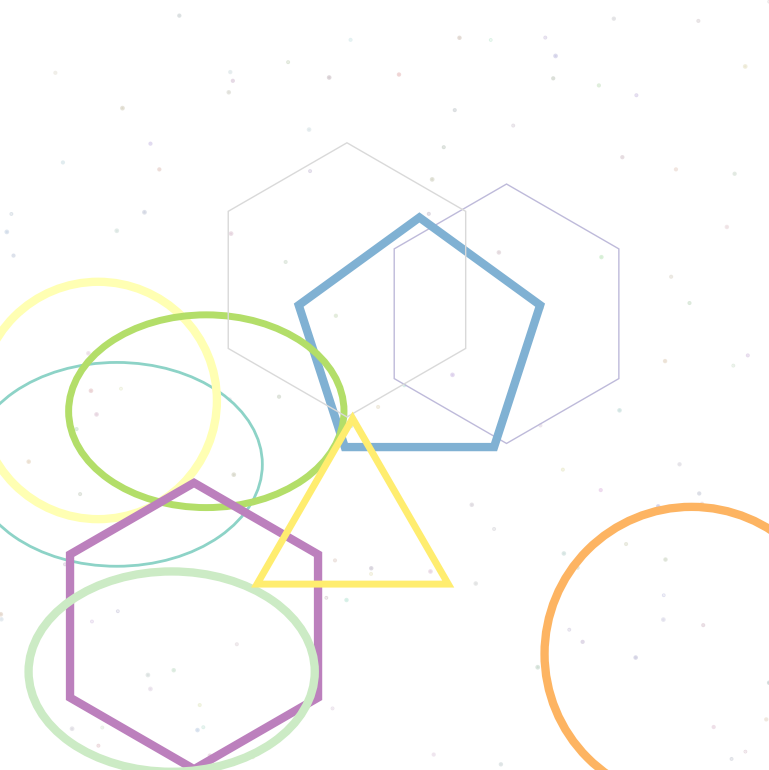[{"shape": "oval", "thickness": 1, "radius": 0.95, "center": [0.152, 0.397]}, {"shape": "circle", "thickness": 3, "radius": 0.77, "center": [0.128, 0.48]}, {"shape": "hexagon", "thickness": 0.5, "radius": 0.84, "center": [0.658, 0.593]}, {"shape": "pentagon", "thickness": 3, "radius": 0.82, "center": [0.545, 0.553]}, {"shape": "circle", "thickness": 3, "radius": 0.95, "center": [0.898, 0.151]}, {"shape": "oval", "thickness": 2.5, "radius": 0.89, "center": [0.268, 0.466]}, {"shape": "hexagon", "thickness": 0.5, "radius": 0.89, "center": [0.451, 0.637]}, {"shape": "hexagon", "thickness": 3, "radius": 0.93, "center": [0.252, 0.187]}, {"shape": "oval", "thickness": 3, "radius": 0.93, "center": [0.223, 0.128]}, {"shape": "triangle", "thickness": 2.5, "radius": 0.72, "center": [0.458, 0.313]}]